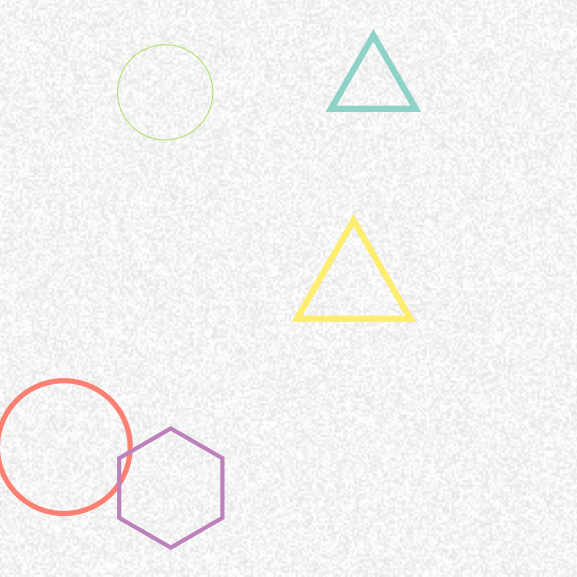[{"shape": "triangle", "thickness": 3, "radius": 0.42, "center": [0.647, 0.853]}, {"shape": "circle", "thickness": 2.5, "radius": 0.57, "center": [0.11, 0.225]}, {"shape": "circle", "thickness": 0.5, "radius": 0.41, "center": [0.286, 0.839]}, {"shape": "hexagon", "thickness": 2, "radius": 0.52, "center": [0.296, 0.154]}, {"shape": "triangle", "thickness": 3, "radius": 0.57, "center": [0.612, 0.504]}]